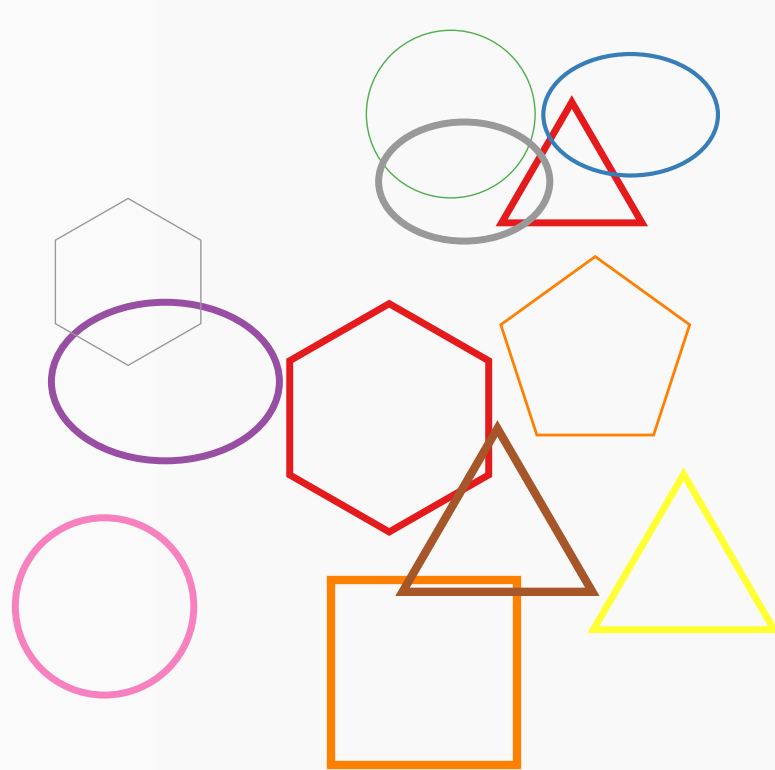[{"shape": "hexagon", "thickness": 2.5, "radius": 0.74, "center": [0.502, 0.457]}, {"shape": "triangle", "thickness": 2.5, "radius": 0.52, "center": [0.738, 0.763]}, {"shape": "oval", "thickness": 1.5, "radius": 0.56, "center": [0.814, 0.851]}, {"shape": "circle", "thickness": 0.5, "radius": 0.54, "center": [0.582, 0.852]}, {"shape": "oval", "thickness": 2.5, "radius": 0.74, "center": [0.213, 0.504]}, {"shape": "square", "thickness": 3, "radius": 0.6, "center": [0.547, 0.127]}, {"shape": "pentagon", "thickness": 1, "radius": 0.64, "center": [0.768, 0.539]}, {"shape": "triangle", "thickness": 2.5, "radius": 0.67, "center": [0.882, 0.25]}, {"shape": "triangle", "thickness": 3, "radius": 0.71, "center": [0.642, 0.302]}, {"shape": "circle", "thickness": 2.5, "radius": 0.58, "center": [0.135, 0.212]}, {"shape": "oval", "thickness": 2.5, "radius": 0.55, "center": [0.599, 0.764]}, {"shape": "hexagon", "thickness": 0.5, "radius": 0.54, "center": [0.165, 0.634]}]